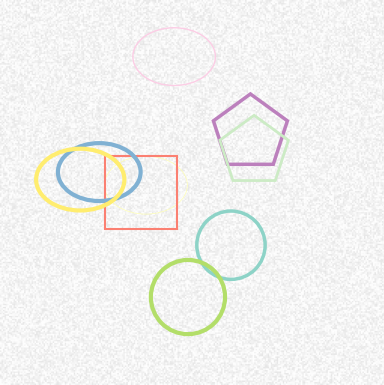[{"shape": "circle", "thickness": 2.5, "radius": 0.44, "center": [0.6, 0.363]}, {"shape": "oval", "thickness": 0.5, "radius": 0.54, "center": [0.379, 0.519]}, {"shape": "square", "thickness": 1.5, "radius": 0.47, "center": [0.366, 0.5]}, {"shape": "oval", "thickness": 3, "radius": 0.54, "center": [0.258, 0.553]}, {"shape": "circle", "thickness": 3, "radius": 0.48, "center": [0.488, 0.228]}, {"shape": "oval", "thickness": 1, "radius": 0.54, "center": [0.452, 0.853]}, {"shape": "pentagon", "thickness": 2.5, "radius": 0.51, "center": [0.65, 0.655]}, {"shape": "pentagon", "thickness": 2, "radius": 0.47, "center": [0.66, 0.607]}, {"shape": "oval", "thickness": 3, "radius": 0.57, "center": [0.208, 0.534]}]